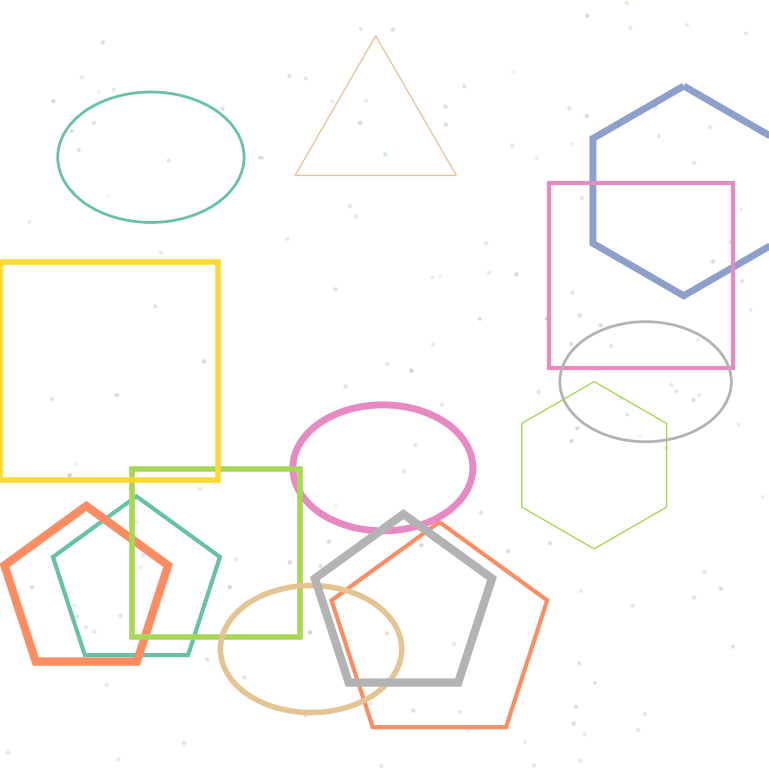[{"shape": "pentagon", "thickness": 1.5, "radius": 0.57, "center": [0.177, 0.241]}, {"shape": "oval", "thickness": 1, "radius": 0.6, "center": [0.196, 0.796]}, {"shape": "pentagon", "thickness": 3, "radius": 0.56, "center": [0.112, 0.231]}, {"shape": "pentagon", "thickness": 1.5, "radius": 0.74, "center": [0.571, 0.175]}, {"shape": "hexagon", "thickness": 2.5, "radius": 0.68, "center": [0.888, 0.752]}, {"shape": "oval", "thickness": 2.5, "radius": 0.58, "center": [0.497, 0.392]}, {"shape": "square", "thickness": 1.5, "radius": 0.6, "center": [0.832, 0.642]}, {"shape": "hexagon", "thickness": 0.5, "radius": 0.54, "center": [0.772, 0.396]}, {"shape": "square", "thickness": 2, "radius": 0.55, "center": [0.281, 0.281]}, {"shape": "square", "thickness": 2, "radius": 0.71, "center": [0.141, 0.519]}, {"shape": "triangle", "thickness": 0.5, "radius": 0.6, "center": [0.488, 0.833]}, {"shape": "oval", "thickness": 2, "radius": 0.59, "center": [0.404, 0.157]}, {"shape": "oval", "thickness": 1, "radius": 0.56, "center": [0.838, 0.504]}, {"shape": "pentagon", "thickness": 3, "radius": 0.6, "center": [0.524, 0.211]}]